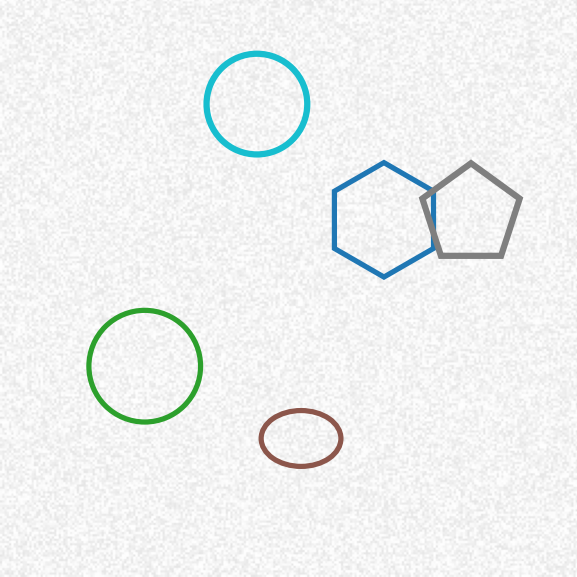[{"shape": "hexagon", "thickness": 2.5, "radius": 0.5, "center": [0.665, 0.618]}, {"shape": "circle", "thickness": 2.5, "radius": 0.48, "center": [0.251, 0.365]}, {"shape": "oval", "thickness": 2.5, "radius": 0.35, "center": [0.521, 0.24]}, {"shape": "pentagon", "thickness": 3, "radius": 0.44, "center": [0.816, 0.628]}, {"shape": "circle", "thickness": 3, "radius": 0.44, "center": [0.445, 0.819]}]